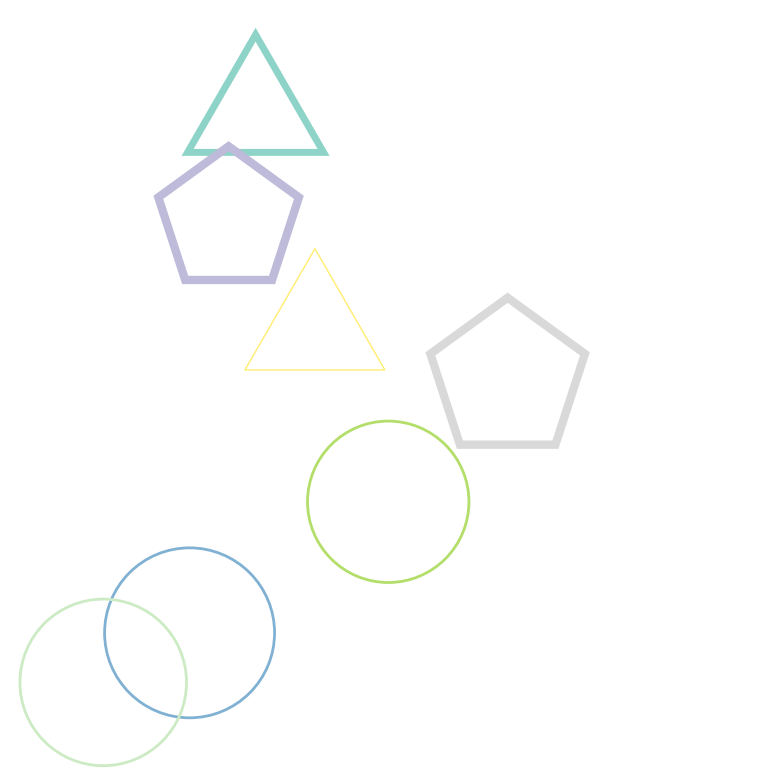[{"shape": "triangle", "thickness": 2.5, "radius": 0.51, "center": [0.332, 0.853]}, {"shape": "pentagon", "thickness": 3, "radius": 0.48, "center": [0.297, 0.714]}, {"shape": "circle", "thickness": 1, "radius": 0.55, "center": [0.246, 0.178]}, {"shape": "circle", "thickness": 1, "radius": 0.52, "center": [0.504, 0.348]}, {"shape": "pentagon", "thickness": 3, "radius": 0.53, "center": [0.659, 0.508]}, {"shape": "circle", "thickness": 1, "radius": 0.54, "center": [0.134, 0.114]}, {"shape": "triangle", "thickness": 0.5, "radius": 0.52, "center": [0.409, 0.572]}]